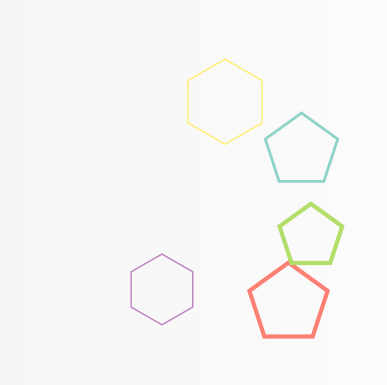[{"shape": "pentagon", "thickness": 2, "radius": 0.49, "center": [0.778, 0.608]}, {"shape": "pentagon", "thickness": 3, "radius": 0.53, "center": [0.745, 0.212]}, {"shape": "pentagon", "thickness": 3, "radius": 0.42, "center": [0.802, 0.386]}, {"shape": "hexagon", "thickness": 1, "radius": 0.46, "center": [0.418, 0.248]}, {"shape": "hexagon", "thickness": 1, "radius": 0.55, "center": [0.581, 0.736]}]